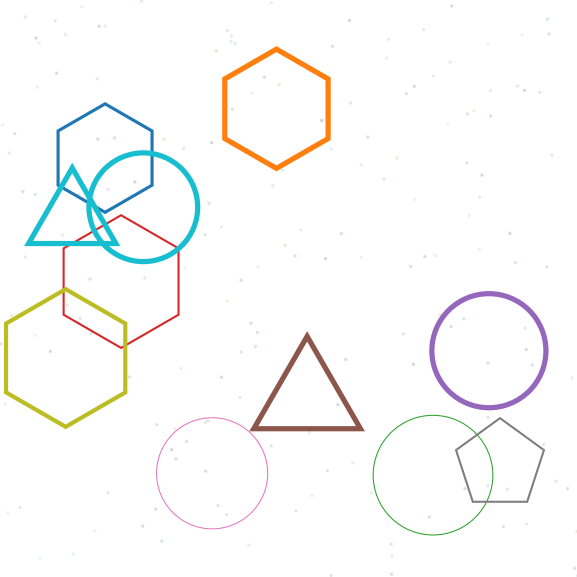[{"shape": "hexagon", "thickness": 1.5, "radius": 0.47, "center": [0.182, 0.725]}, {"shape": "hexagon", "thickness": 2.5, "radius": 0.52, "center": [0.479, 0.811]}, {"shape": "circle", "thickness": 0.5, "radius": 0.52, "center": [0.75, 0.176]}, {"shape": "hexagon", "thickness": 1, "radius": 0.57, "center": [0.21, 0.512]}, {"shape": "circle", "thickness": 2.5, "radius": 0.49, "center": [0.847, 0.392]}, {"shape": "triangle", "thickness": 2.5, "radius": 0.53, "center": [0.532, 0.31]}, {"shape": "circle", "thickness": 0.5, "radius": 0.48, "center": [0.367, 0.18]}, {"shape": "pentagon", "thickness": 1, "radius": 0.4, "center": [0.866, 0.195]}, {"shape": "hexagon", "thickness": 2, "radius": 0.6, "center": [0.114, 0.379]}, {"shape": "triangle", "thickness": 2.5, "radius": 0.44, "center": [0.125, 0.621]}, {"shape": "circle", "thickness": 2.5, "radius": 0.47, "center": [0.248, 0.64]}]